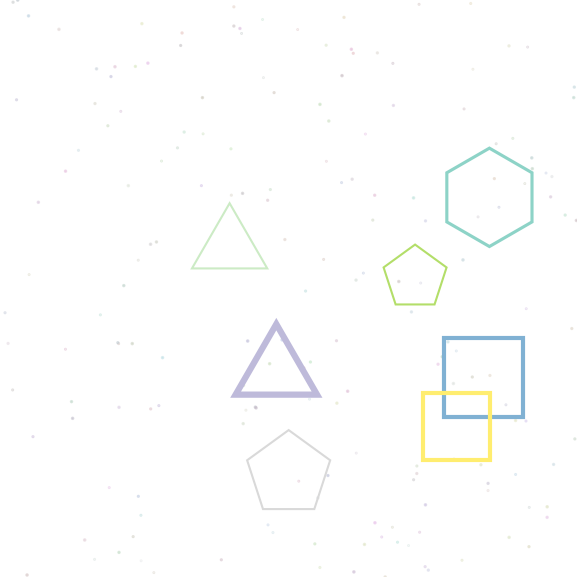[{"shape": "hexagon", "thickness": 1.5, "radius": 0.43, "center": [0.847, 0.657]}, {"shape": "triangle", "thickness": 3, "radius": 0.41, "center": [0.478, 0.356]}, {"shape": "square", "thickness": 2, "radius": 0.34, "center": [0.837, 0.346]}, {"shape": "pentagon", "thickness": 1, "radius": 0.29, "center": [0.719, 0.518]}, {"shape": "pentagon", "thickness": 1, "radius": 0.38, "center": [0.5, 0.179]}, {"shape": "triangle", "thickness": 1, "radius": 0.38, "center": [0.398, 0.572]}, {"shape": "square", "thickness": 2, "radius": 0.29, "center": [0.791, 0.261]}]